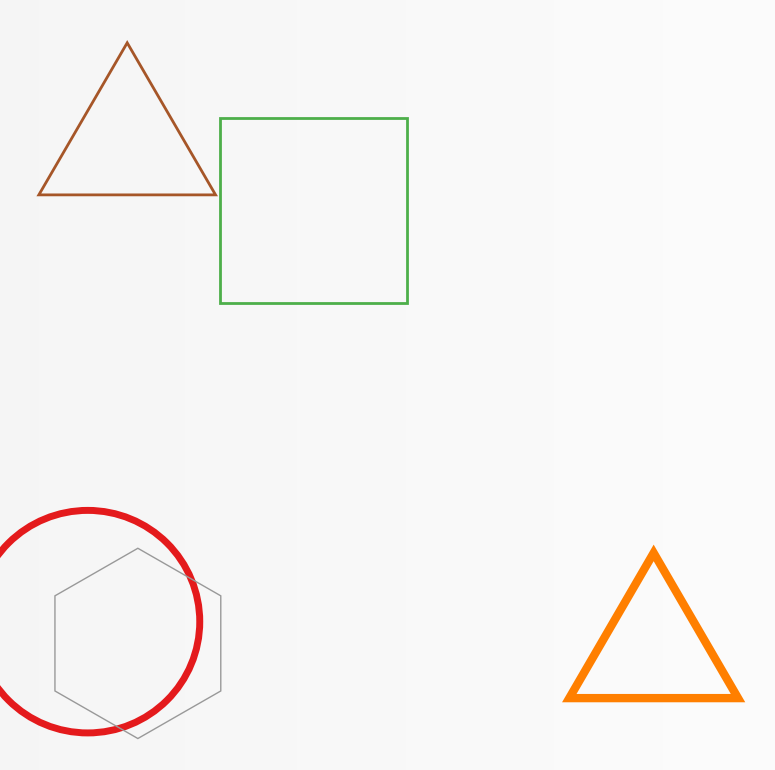[{"shape": "circle", "thickness": 2.5, "radius": 0.72, "center": [0.113, 0.193]}, {"shape": "square", "thickness": 1, "radius": 0.6, "center": [0.404, 0.726]}, {"shape": "triangle", "thickness": 3, "radius": 0.63, "center": [0.843, 0.156]}, {"shape": "triangle", "thickness": 1, "radius": 0.66, "center": [0.164, 0.813]}, {"shape": "hexagon", "thickness": 0.5, "radius": 0.62, "center": [0.178, 0.164]}]